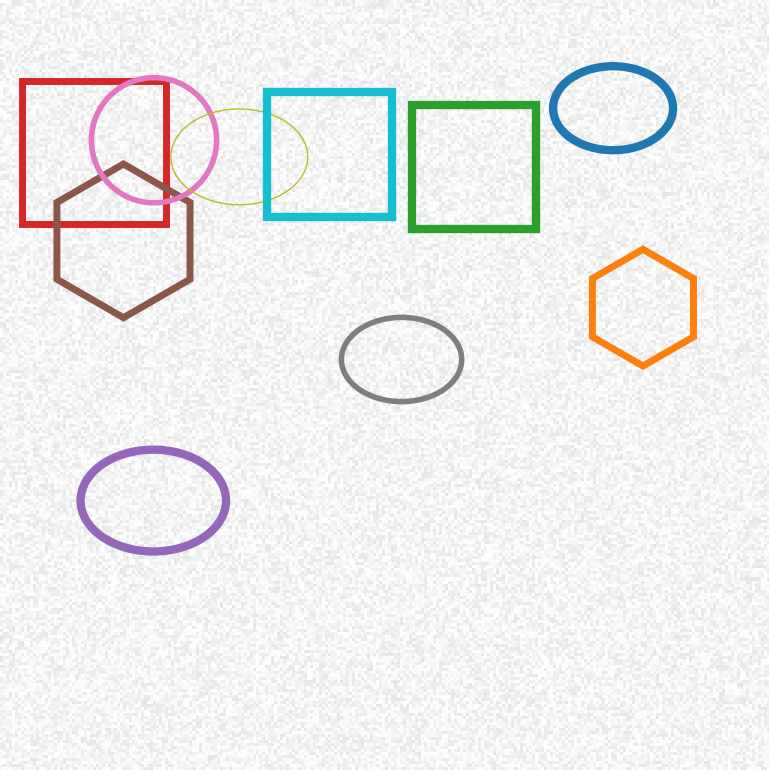[{"shape": "oval", "thickness": 3, "radius": 0.39, "center": [0.796, 0.859]}, {"shape": "hexagon", "thickness": 2.5, "radius": 0.38, "center": [0.835, 0.6]}, {"shape": "square", "thickness": 3, "radius": 0.4, "center": [0.616, 0.783]}, {"shape": "square", "thickness": 2.5, "radius": 0.47, "center": [0.122, 0.802]}, {"shape": "oval", "thickness": 3, "radius": 0.47, "center": [0.199, 0.35]}, {"shape": "hexagon", "thickness": 2.5, "radius": 0.5, "center": [0.16, 0.687]}, {"shape": "circle", "thickness": 2, "radius": 0.41, "center": [0.2, 0.818]}, {"shape": "oval", "thickness": 2, "radius": 0.39, "center": [0.522, 0.533]}, {"shape": "oval", "thickness": 0.5, "radius": 0.44, "center": [0.311, 0.796]}, {"shape": "square", "thickness": 3, "radius": 0.4, "center": [0.428, 0.8]}]